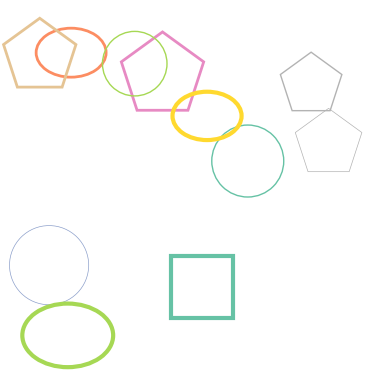[{"shape": "square", "thickness": 3, "radius": 0.4, "center": [0.524, 0.255]}, {"shape": "circle", "thickness": 1, "radius": 0.47, "center": [0.644, 0.582]}, {"shape": "oval", "thickness": 2, "radius": 0.45, "center": [0.185, 0.863]}, {"shape": "circle", "thickness": 0.5, "radius": 0.51, "center": [0.128, 0.311]}, {"shape": "pentagon", "thickness": 2, "radius": 0.56, "center": [0.422, 0.805]}, {"shape": "oval", "thickness": 3, "radius": 0.59, "center": [0.176, 0.129]}, {"shape": "circle", "thickness": 1, "radius": 0.42, "center": [0.35, 0.835]}, {"shape": "oval", "thickness": 3, "radius": 0.45, "center": [0.538, 0.699]}, {"shape": "pentagon", "thickness": 2, "radius": 0.49, "center": [0.103, 0.854]}, {"shape": "pentagon", "thickness": 1, "radius": 0.42, "center": [0.808, 0.78]}, {"shape": "pentagon", "thickness": 0.5, "radius": 0.45, "center": [0.853, 0.628]}]